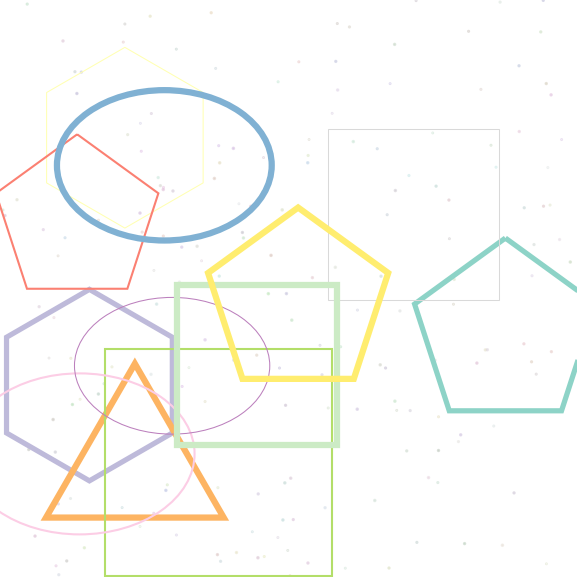[{"shape": "pentagon", "thickness": 2.5, "radius": 0.83, "center": [0.875, 0.422]}, {"shape": "hexagon", "thickness": 0.5, "radius": 0.78, "center": [0.216, 0.761]}, {"shape": "hexagon", "thickness": 2.5, "radius": 0.83, "center": [0.155, 0.332]}, {"shape": "pentagon", "thickness": 1, "radius": 0.74, "center": [0.134, 0.619]}, {"shape": "oval", "thickness": 3, "radius": 0.93, "center": [0.285, 0.713]}, {"shape": "triangle", "thickness": 3, "radius": 0.89, "center": [0.234, 0.192]}, {"shape": "square", "thickness": 1, "radius": 0.98, "center": [0.378, 0.198]}, {"shape": "oval", "thickness": 1, "radius": 1.0, "center": [0.138, 0.213]}, {"shape": "square", "thickness": 0.5, "radius": 0.74, "center": [0.716, 0.628]}, {"shape": "oval", "thickness": 0.5, "radius": 0.85, "center": [0.298, 0.366]}, {"shape": "square", "thickness": 3, "radius": 0.69, "center": [0.445, 0.367]}, {"shape": "pentagon", "thickness": 3, "radius": 0.82, "center": [0.516, 0.476]}]